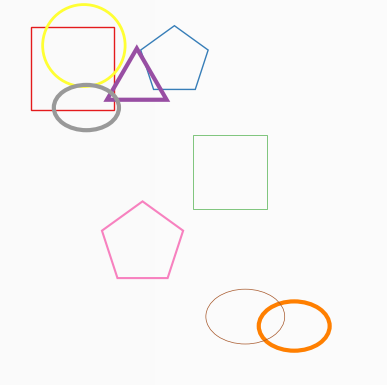[{"shape": "square", "thickness": 1, "radius": 0.54, "center": [0.187, 0.822]}, {"shape": "pentagon", "thickness": 1, "radius": 0.46, "center": [0.45, 0.842]}, {"shape": "square", "thickness": 0.5, "radius": 0.48, "center": [0.593, 0.553]}, {"shape": "triangle", "thickness": 3, "radius": 0.44, "center": [0.353, 0.785]}, {"shape": "oval", "thickness": 3, "radius": 0.46, "center": [0.759, 0.153]}, {"shape": "circle", "thickness": 2, "radius": 0.53, "center": [0.216, 0.882]}, {"shape": "oval", "thickness": 0.5, "radius": 0.51, "center": [0.633, 0.178]}, {"shape": "pentagon", "thickness": 1.5, "radius": 0.55, "center": [0.368, 0.367]}, {"shape": "oval", "thickness": 3, "radius": 0.42, "center": [0.223, 0.721]}]